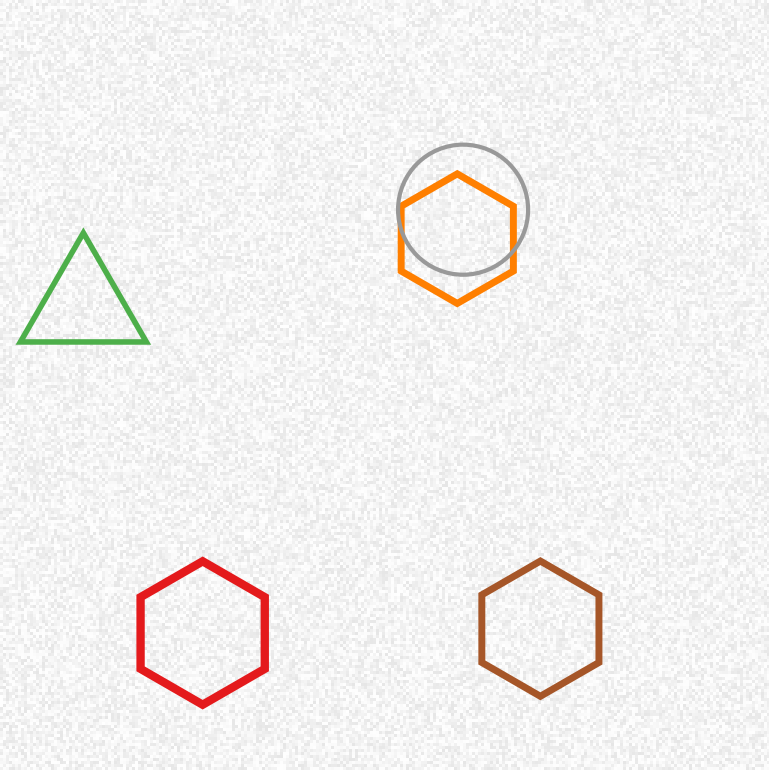[{"shape": "hexagon", "thickness": 3, "radius": 0.47, "center": [0.263, 0.178]}, {"shape": "triangle", "thickness": 2, "radius": 0.47, "center": [0.108, 0.603]}, {"shape": "hexagon", "thickness": 2.5, "radius": 0.42, "center": [0.594, 0.69]}, {"shape": "hexagon", "thickness": 2.5, "radius": 0.44, "center": [0.702, 0.184]}, {"shape": "circle", "thickness": 1.5, "radius": 0.42, "center": [0.601, 0.728]}]